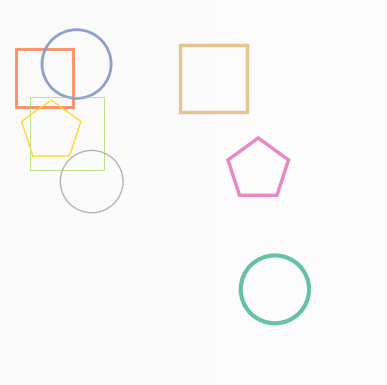[{"shape": "circle", "thickness": 3, "radius": 0.44, "center": [0.709, 0.248]}, {"shape": "square", "thickness": 2, "radius": 0.37, "center": [0.114, 0.797]}, {"shape": "circle", "thickness": 2, "radius": 0.45, "center": [0.198, 0.834]}, {"shape": "pentagon", "thickness": 2.5, "radius": 0.41, "center": [0.666, 0.559]}, {"shape": "square", "thickness": 0.5, "radius": 0.47, "center": [0.173, 0.654]}, {"shape": "pentagon", "thickness": 1, "radius": 0.4, "center": [0.132, 0.66]}, {"shape": "square", "thickness": 2.5, "radius": 0.43, "center": [0.551, 0.796]}, {"shape": "circle", "thickness": 1, "radius": 0.4, "center": [0.237, 0.528]}]